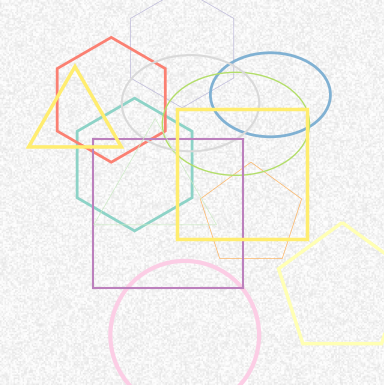[{"shape": "hexagon", "thickness": 2, "radius": 0.86, "center": [0.35, 0.573]}, {"shape": "pentagon", "thickness": 2.5, "radius": 0.87, "center": [0.889, 0.248]}, {"shape": "hexagon", "thickness": 0.5, "radius": 0.77, "center": [0.473, 0.875]}, {"shape": "hexagon", "thickness": 2, "radius": 0.81, "center": [0.289, 0.741]}, {"shape": "oval", "thickness": 2, "radius": 0.78, "center": [0.702, 0.754]}, {"shape": "pentagon", "thickness": 0.5, "radius": 0.69, "center": [0.652, 0.44]}, {"shape": "oval", "thickness": 1, "radius": 0.96, "center": [0.613, 0.678]}, {"shape": "circle", "thickness": 3, "radius": 0.97, "center": [0.48, 0.129]}, {"shape": "oval", "thickness": 1.5, "radius": 0.89, "center": [0.495, 0.732]}, {"shape": "square", "thickness": 1.5, "radius": 0.97, "center": [0.436, 0.446]}, {"shape": "triangle", "thickness": 0.5, "radius": 0.92, "center": [0.403, 0.508]}, {"shape": "square", "thickness": 2.5, "radius": 0.84, "center": [0.629, 0.548]}, {"shape": "triangle", "thickness": 2.5, "radius": 0.7, "center": [0.195, 0.688]}]